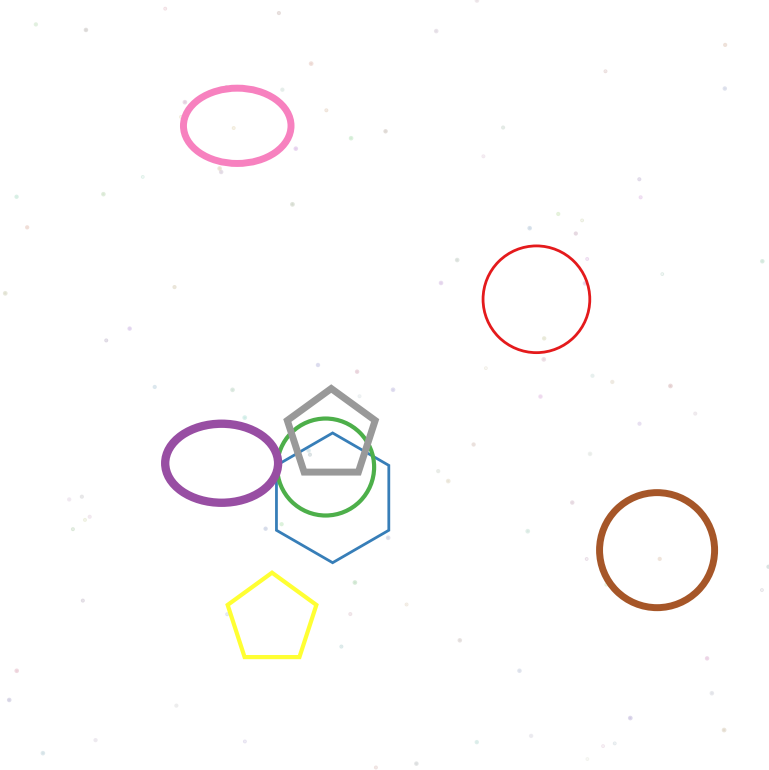[{"shape": "circle", "thickness": 1, "radius": 0.35, "center": [0.697, 0.611]}, {"shape": "hexagon", "thickness": 1, "radius": 0.42, "center": [0.432, 0.353]}, {"shape": "circle", "thickness": 1.5, "radius": 0.31, "center": [0.423, 0.393]}, {"shape": "oval", "thickness": 3, "radius": 0.37, "center": [0.288, 0.398]}, {"shape": "pentagon", "thickness": 1.5, "radius": 0.3, "center": [0.353, 0.196]}, {"shape": "circle", "thickness": 2.5, "radius": 0.37, "center": [0.853, 0.286]}, {"shape": "oval", "thickness": 2.5, "radius": 0.35, "center": [0.308, 0.837]}, {"shape": "pentagon", "thickness": 2.5, "radius": 0.3, "center": [0.43, 0.435]}]